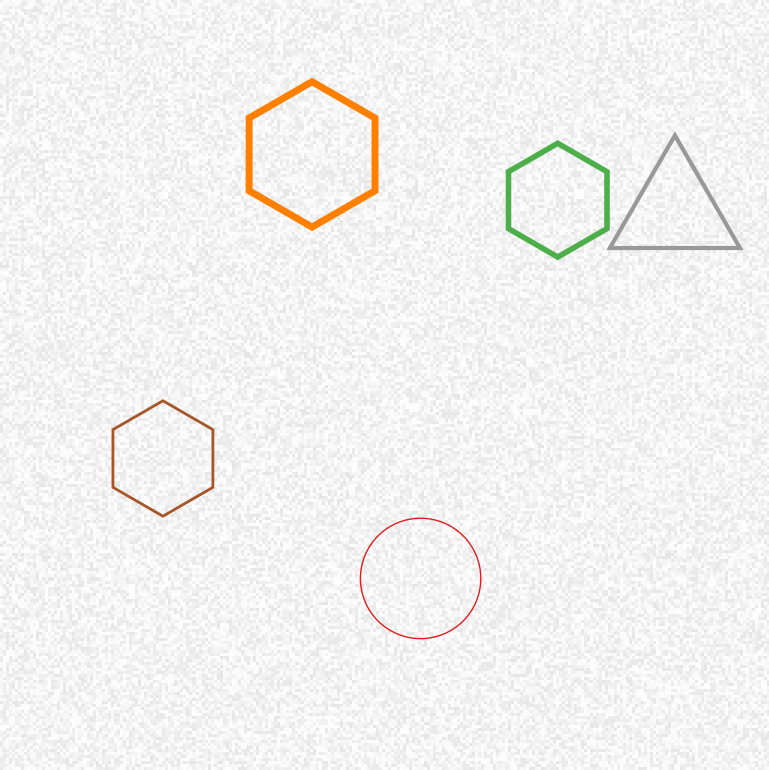[{"shape": "circle", "thickness": 0.5, "radius": 0.39, "center": [0.546, 0.249]}, {"shape": "hexagon", "thickness": 2, "radius": 0.37, "center": [0.724, 0.74]}, {"shape": "hexagon", "thickness": 2.5, "radius": 0.47, "center": [0.405, 0.799]}, {"shape": "hexagon", "thickness": 1, "radius": 0.37, "center": [0.212, 0.405]}, {"shape": "triangle", "thickness": 1.5, "radius": 0.49, "center": [0.877, 0.727]}]